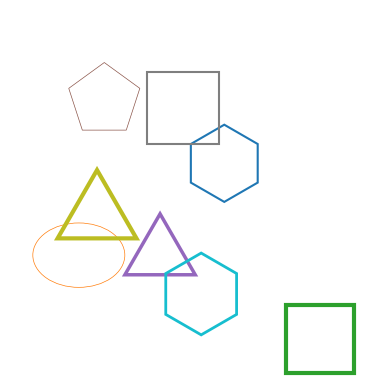[{"shape": "hexagon", "thickness": 1.5, "radius": 0.5, "center": [0.583, 0.576]}, {"shape": "oval", "thickness": 0.5, "radius": 0.6, "center": [0.205, 0.337]}, {"shape": "square", "thickness": 3, "radius": 0.44, "center": [0.831, 0.119]}, {"shape": "triangle", "thickness": 2.5, "radius": 0.53, "center": [0.416, 0.339]}, {"shape": "pentagon", "thickness": 0.5, "radius": 0.49, "center": [0.271, 0.741]}, {"shape": "square", "thickness": 1.5, "radius": 0.47, "center": [0.476, 0.719]}, {"shape": "triangle", "thickness": 3, "radius": 0.59, "center": [0.252, 0.44]}, {"shape": "hexagon", "thickness": 2, "radius": 0.53, "center": [0.523, 0.236]}]